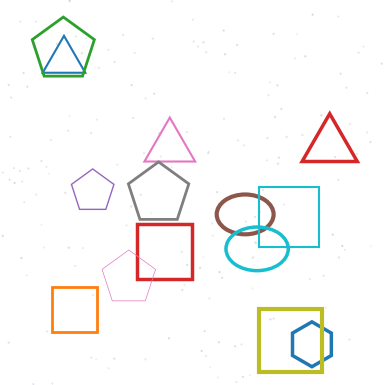[{"shape": "hexagon", "thickness": 2.5, "radius": 0.29, "center": [0.81, 0.106]}, {"shape": "triangle", "thickness": 1.5, "radius": 0.32, "center": [0.166, 0.843]}, {"shape": "square", "thickness": 2, "radius": 0.3, "center": [0.194, 0.196]}, {"shape": "pentagon", "thickness": 2, "radius": 0.42, "center": [0.164, 0.871]}, {"shape": "square", "thickness": 2.5, "radius": 0.36, "center": [0.427, 0.347]}, {"shape": "triangle", "thickness": 2.5, "radius": 0.41, "center": [0.856, 0.622]}, {"shape": "pentagon", "thickness": 1, "radius": 0.29, "center": [0.241, 0.503]}, {"shape": "oval", "thickness": 3, "radius": 0.37, "center": [0.637, 0.443]}, {"shape": "pentagon", "thickness": 0.5, "radius": 0.37, "center": [0.335, 0.278]}, {"shape": "triangle", "thickness": 1.5, "radius": 0.38, "center": [0.441, 0.619]}, {"shape": "pentagon", "thickness": 2, "radius": 0.41, "center": [0.412, 0.497]}, {"shape": "square", "thickness": 3, "radius": 0.41, "center": [0.755, 0.115]}, {"shape": "oval", "thickness": 2.5, "radius": 0.4, "center": [0.668, 0.354]}, {"shape": "square", "thickness": 1.5, "radius": 0.39, "center": [0.752, 0.437]}]